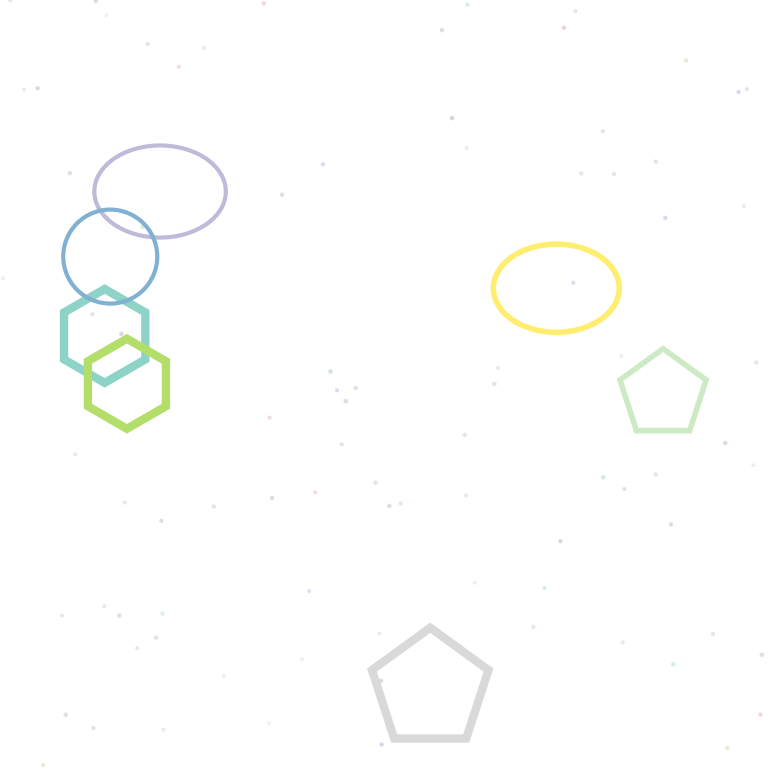[{"shape": "hexagon", "thickness": 3, "radius": 0.3, "center": [0.136, 0.564]}, {"shape": "oval", "thickness": 1.5, "radius": 0.43, "center": [0.208, 0.751]}, {"shape": "circle", "thickness": 1.5, "radius": 0.31, "center": [0.143, 0.667]}, {"shape": "hexagon", "thickness": 3, "radius": 0.29, "center": [0.165, 0.502]}, {"shape": "pentagon", "thickness": 3, "radius": 0.4, "center": [0.559, 0.105]}, {"shape": "pentagon", "thickness": 2, "radius": 0.29, "center": [0.861, 0.488]}, {"shape": "oval", "thickness": 2, "radius": 0.41, "center": [0.722, 0.626]}]